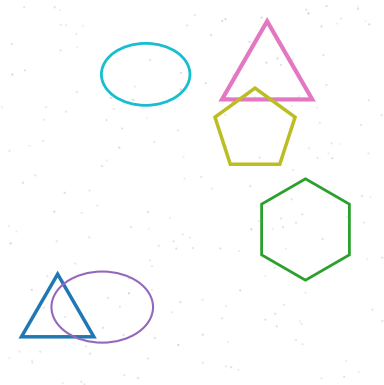[{"shape": "triangle", "thickness": 2.5, "radius": 0.54, "center": [0.15, 0.179]}, {"shape": "hexagon", "thickness": 2, "radius": 0.66, "center": [0.794, 0.404]}, {"shape": "oval", "thickness": 1.5, "radius": 0.66, "center": [0.266, 0.202]}, {"shape": "triangle", "thickness": 3, "radius": 0.68, "center": [0.694, 0.809]}, {"shape": "pentagon", "thickness": 2.5, "radius": 0.55, "center": [0.662, 0.662]}, {"shape": "oval", "thickness": 2, "radius": 0.57, "center": [0.378, 0.807]}]